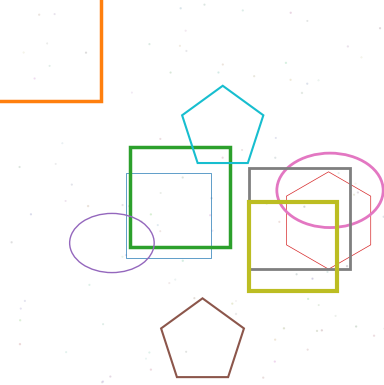[{"shape": "square", "thickness": 0.5, "radius": 0.55, "center": [0.438, 0.44]}, {"shape": "square", "thickness": 2.5, "radius": 0.74, "center": [0.116, 0.884]}, {"shape": "square", "thickness": 2.5, "radius": 0.65, "center": [0.468, 0.489]}, {"shape": "hexagon", "thickness": 0.5, "radius": 0.63, "center": [0.853, 0.427]}, {"shape": "oval", "thickness": 1, "radius": 0.55, "center": [0.291, 0.369]}, {"shape": "pentagon", "thickness": 1.5, "radius": 0.57, "center": [0.526, 0.112]}, {"shape": "oval", "thickness": 2, "radius": 0.69, "center": [0.857, 0.506]}, {"shape": "square", "thickness": 2, "radius": 0.65, "center": [0.778, 0.433]}, {"shape": "square", "thickness": 3, "radius": 0.57, "center": [0.762, 0.36]}, {"shape": "pentagon", "thickness": 1.5, "radius": 0.55, "center": [0.579, 0.666]}]